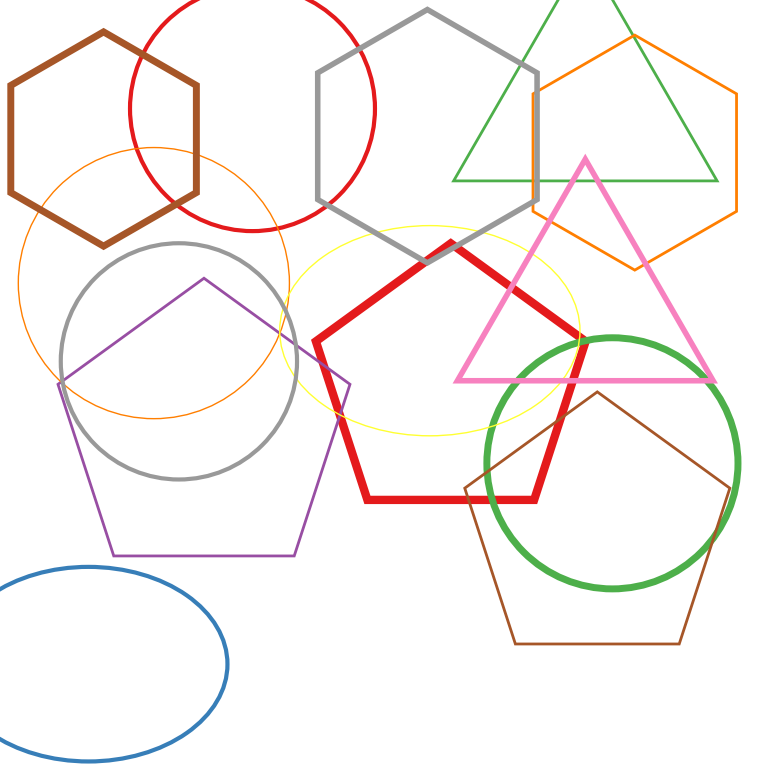[{"shape": "circle", "thickness": 1.5, "radius": 0.8, "center": [0.328, 0.859]}, {"shape": "pentagon", "thickness": 3, "radius": 0.92, "center": [0.585, 0.5]}, {"shape": "oval", "thickness": 1.5, "radius": 0.9, "center": [0.115, 0.137]}, {"shape": "triangle", "thickness": 1, "radius": 0.99, "center": [0.76, 0.864]}, {"shape": "circle", "thickness": 2.5, "radius": 0.82, "center": [0.795, 0.398]}, {"shape": "pentagon", "thickness": 1, "radius": 1.0, "center": [0.265, 0.439]}, {"shape": "circle", "thickness": 0.5, "radius": 0.88, "center": [0.2, 0.632]}, {"shape": "hexagon", "thickness": 1, "radius": 0.76, "center": [0.824, 0.802]}, {"shape": "oval", "thickness": 0.5, "radius": 0.97, "center": [0.558, 0.571]}, {"shape": "hexagon", "thickness": 2.5, "radius": 0.7, "center": [0.135, 0.819]}, {"shape": "pentagon", "thickness": 1, "radius": 0.9, "center": [0.776, 0.31]}, {"shape": "triangle", "thickness": 2, "radius": 0.96, "center": [0.76, 0.601]}, {"shape": "circle", "thickness": 1.5, "radius": 0.77, "center": [0.232, 0.531]}, {"shape": "hexagon", "thickness": 2, "radius": 0.82, "center": [0.555, 0.823]}]